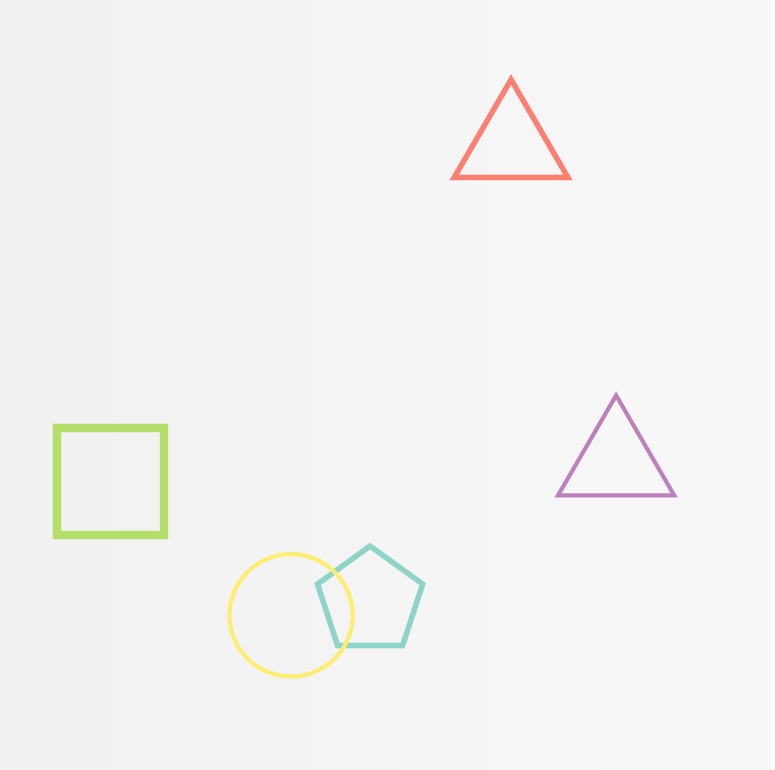[{"shape": "pentagon", "thickness": 2, "radius": 0.36, "center": [0.478, 0.219]}, {"shape": "triangle", "thickness": 2, "radius": 0.42, "center": [0.659, 0.812]}, {"shape": "square", "thickness": 3, "radius": 0.35, "center": [0.142, 0.374]}, {"shape": "triangle", "thickness": 1.5, "radius": 0.43, "center": [0.795, 0.4]}, {"shape": "circle", "thickness": 1.5, "radius": 0.4, "center": [0.376, 0.201]}]